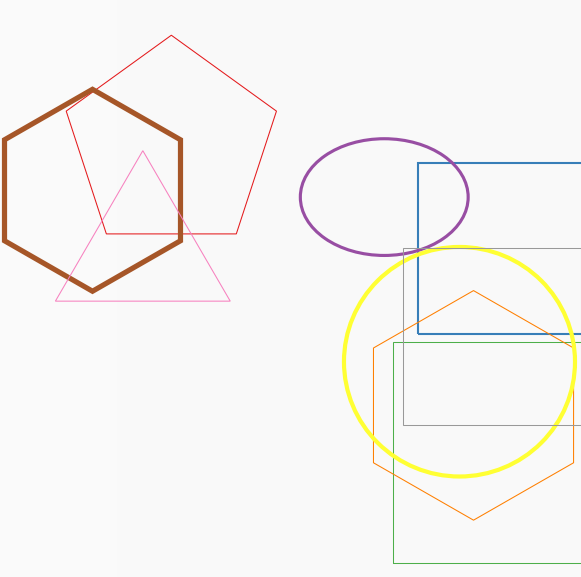[{"shape": "pentagon", "thickness": 0.5, "radius": 0.95, "center": [0.295, 0.748]}, {"shape": "square", "thickness": 1, "radius": 0.74, "center": [0.866, 0.569]}, {"shape": "square", "thickness": 0.5, "radius": 0.96, "center": [0.868, 0.216]}, {"shape": "oval", "thickness": 1.5, "radius": 0.72, "center": [0.661, 0.658]}, {"shape": "hexagon", "thickness": 0.5, "radius": 0.99, "center": [0.815, 0.297]}, {"shape": "circle", "thickness": 2, "radius": 0.99, "center": [0.791, 0.373]}, {"shape": "hexagon", "thickness": 2.5, "radius": 0.87, "center": [0.159, 0.67]}, {"shape": "triangle", "thickness": 0.5, "radius": 0.87, "center": [0.246, 0.565]}, {"shape": "square", "thickness": 0.5, "radius": 0.77, "center": [0.846, 0.416]}]